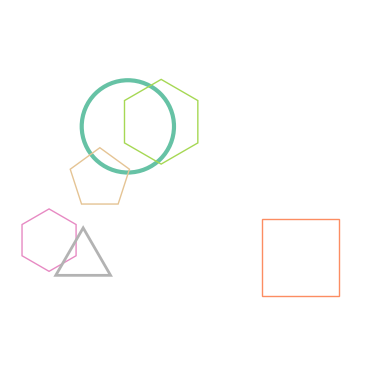[{"shape": "circle", "thickness": 3, "radius": 0.6, "center": [0.332, 0.672]}, {"shape": "square", "thickness": 1, "radius": 0.5, "center": [0.78, 0.331]}, {"shape": "hexagon", "thickness": 1, "radius": 0.41, "center": [0.127, 0.376]}, {"shape": "hexagon", "thickness": 1, "radius": 0.55, "center": [0.419, 0.684]}, {"shape": "pentagon", "thickness": 1, "radius": 0.4, "center": [0.259, 0.535]}, {"shape": "triangle", "thickness": 2, "radius": 0.41, "center": [0.216, 0.326]}]